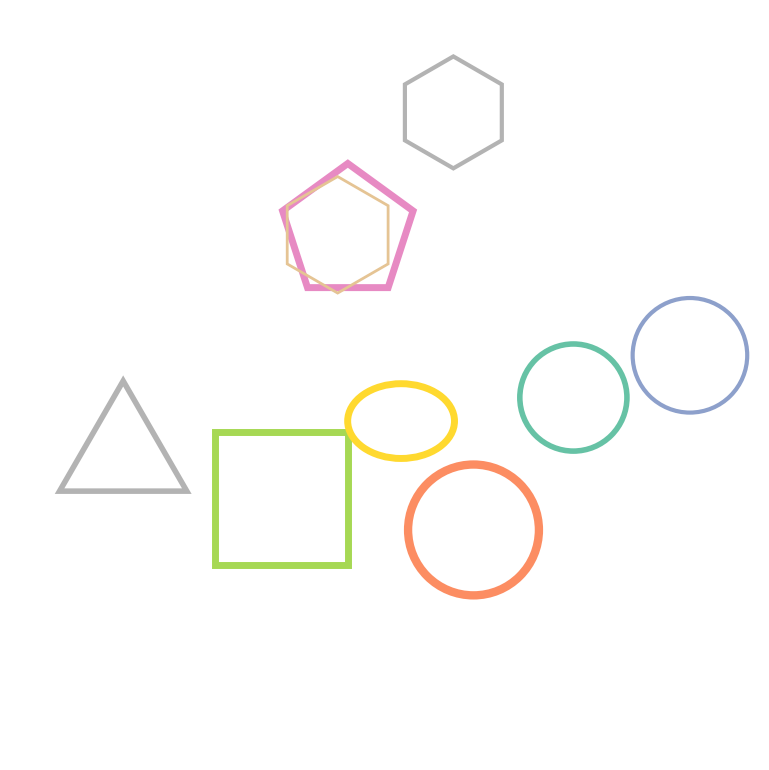[{"shape": "circle", "thickness": 2, "radius": 0.35, "center": [0.745, 0.484]}, {"shape": "circle", "thickness": 3, "radius": 0.42, "center": [0.615, 0.312]}, {"shape": "circle", "thickness": 1.5, "radius": 0.37, "center": [0.896, 0.539]}, {"shape": "pentagon", "thickness": 2.5, "radius": 0.45, "center": [0.452, 0.699]}, {"shape": "square", "thickness": 2.5, "radius": 0.43, "center": [0.366, 0.353]}, {"shape": "oval", "thickness": 2.5, "radius": 0.35, "center": [0.521, 0.453]}, {"shape": "hexagon", "thickness": 1, "radius": 0.38, "center": [0.439, 0.695]}, {"shape": "triangle", "thickness": 2, "radius": 0.48, "center": [0.16, 0.41]}, {"shape": "hexagon", "thickness": 1.5, "radius": 0.36, "center": [0.589, 0.854]}]